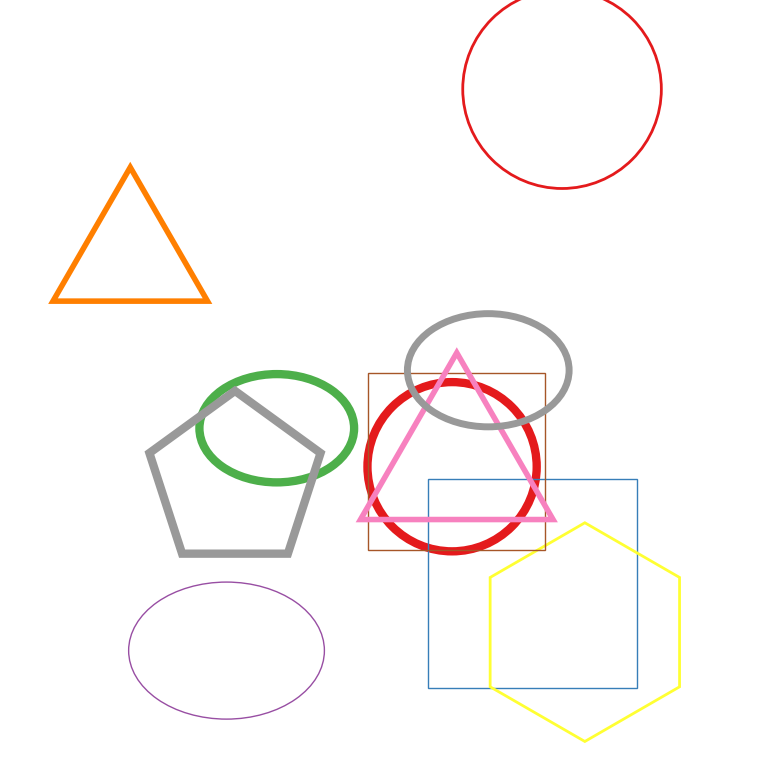[{"shape": "circle", "thickness": 1, "radius": 0.64, "center": [0.73, 0.884]}, {"shape": "circle", "thickness": 3, "radius": 0.55, "center": [0.587, 0.394]}, {"shape": "square", "thickness": 0.5, "radius": 0.68, "center": [0.691, 0.242]}, {"shape": "oval", "thickness": 3, "radius": 0.5, "center": [0.359, 0.444]}, {"shape": "oval", "thickness": 0.5, "radius": 0.64, "center": [0.294, 0.155]}, {"shape": "triangle", "thickness": 2, "radius": 0.58, "center": [0.169, 0.667]}, {"shape": "hexagon", "thickness": 1, "radius": 0.71, "center": [0.76, 0.179]}, {"shape": "square", "thickness": 0.5, "radius": 0.57, "center": [0.593, 0.401]}, {"shape": "triangle", "thickness": 2, "radius": 0.72, "center": [0.593, 0.397]}, {"shape": "oval", "thickness": 2.5, "radius": 0.52, "center": [0.634, 0.519]}, {"shape": "pentagon", "thickness": 3, "radius": 0.58, "center": [0.305, 0.375]}]